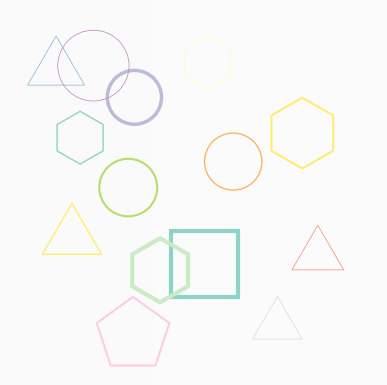[{"shape": "square", "thickness": 3, "radius": 0.43, "center": [0.527, 0.314]}, {"shape": "hexagon", "thickness": 1, "radius": 0.34, "center": [0.207, 0.642]}, {"shape": "hexagon", "thickness": 0.5, "radius": 0.34, "center": [0.536, 0.836]}, {"shape": "circle", "thickness": 2.5, "radius": 0.35, "center": [0.347, 0.747]}, {"shape": "triangle", "thickness": 0.5, "radius": 0.39, "center": [0.82, 0.338]}, {"shape": "triangle", "thickness": 0.5, "radius": 0.42, "center": [0.145, 0.821]}, {"shape": "circle", "thickness": 1, "radius": 0.37, "center": [0.602, 0.58]}, {"shape": "circle", "thickness": 1.5, "radius": 0.37, "center": [0.331, 0.513]}, {"shape": "pentagon", "thickness": 1.5, "radius": 0.49, "center": [0.343, 0.13]}, {"shape": "triangle", "thickness": 0.5, "radius": 0.37, "center": [0.716, 0.156]}, {"shape": "circle", "thickness": 0.5, "radius": 0.46, "center": [0.241, 0.83]}, {"shape": "hexagon", "thickness": 3, "radius": 0.42, "center": [0.413, 0.298]}, {"shape": "triangle", "thickness": 1, "radius": 0.44, "center": [0.186, 0.384]}, {"shape": "hexagon", "thickness": 1.5, "radius": 0.46, "center": [0.78, 0.654]}]